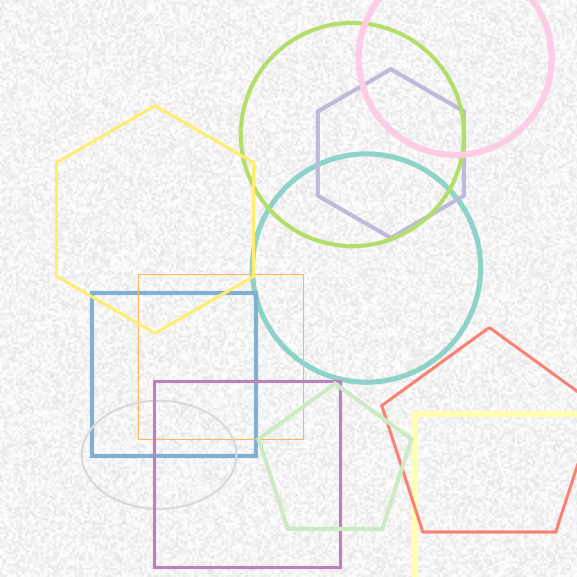[{"shape": "circle", "thickness": 2.5, "radius": 0.99, "center": [0.635, 0.535]}, {"shape": "square", "thickness": 3, "radius": 0.89, "center": [0.897, 0.103]}, {"shape": "hexagon", "thickness": 2, "radius": 0.73, "center": [0.677, 0.733]}, {"shape": "pentagon", "thickness": 1.5, "radius": 0.98, "center": [0.847, 0.236]}, {"shape": "square", "thickness": 2, "radius": 0.71, "center": [0.301, 0.35]}, {"shape": "square", "thickness": 0.5, "radius": 0.71, "center": [0.382, 0.382]}, {"shape": "circle", "thickness": 2, "radius": 0.97, "center": [0.61, 0.766]}, {"shape": "circle", "thickness": 3, "radius": 0.84, "center": [0.788, 0.898]}, {"shape": "oval", "thickness": 1, "radius": 0.67, "center": [0.275, 0.212]}, {"shape": "square", "thickness": 1.5, "radius": 0.8, "center": [0.427, 0.178]}, {"shape": "pentagon", "thickness": 2, "radius": 0.7, "center": [0.58, 0.196]}, {"shape": "hexagon", "thickness": 1.5, "radius": 0.98, "center": [0.268, 0.619]}]